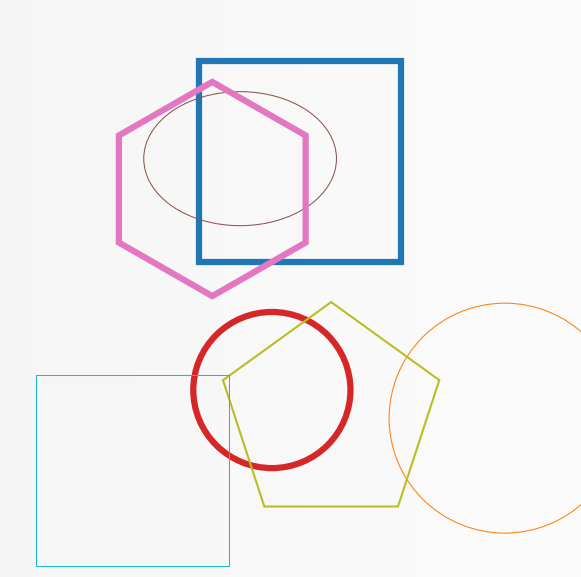[{"shape": "square", "thickness": 3, "radius": 0.87, "center": [0.517, 0.719]}, {"shape": "circle", "thickness": 0.5, "radius": 1.0, "center": [0.869, 0.275]}, {"shape": "circle", "thickness": 3, "radius": 0.68, "center": [0.468, 0.324]}, {"shape": "oval", "thickness": 0.5, "radius": 0.83, "center": [0.413, 0.724]}, {"shape": "hexagon", "thickness": 3, "radius": 0.93, "center": [0.365, 0.672]}, {"shape": "pentagon", "thickness": 1, "radius": 0.98, "center": [0.57, 0.28]}, {"shape": "square", "thickness": 0.5, "radius": 0.83, "center": [0.228, 0.184]}]